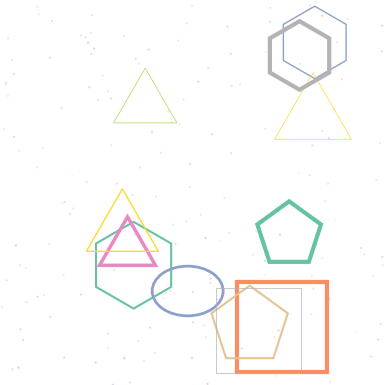[{"shape": "hexagon", "thickness": 1.5, "radius": 0.56, "center": [0.347, 0.311]}, {"shape": "pentagon", "thickness": 3, "radius": 0.43, "center": [0.751, 0.39]}, {"shape": "square", "thickness": 3, "radius": 0.58, "center": [0.732, 0.151]}, {"shape": "oval", "thickness": 2, "radius": 0.46, "center": [0.487, 0.244]}, {"shape": "hexagon", "thickness": 1, "radius": 0.47, "center": [0.817, 0.89]}, {"shape": "triangle", "thickness": 2.5, "radius": 0.42, "center": [0.331, 0.353]}, {"shape": "triangle", "thickness": 0.5, "radius": 0.47, "center": [0.377, 0.728]}, {"shape": "triangle", "thickness": 1, "radius": 0.54, "center": [0.318, 0.401]}, {"shape": "triangle", "thickness": 0.5, "radius": 0.58, "center": [0.813, 0.696]}, {"shape": "pentagon", "thickness": 1.5, "radius": 0.52, "center": [0.648, 0.154]}, {"shape": "square", "thickness": 0.5, "radius": 0.55, "center": [0.672, 0.14]}, {"shape": "hexagon", "thickness": 3, "radius": 0.44, "center": [0.778, 0.856]}]